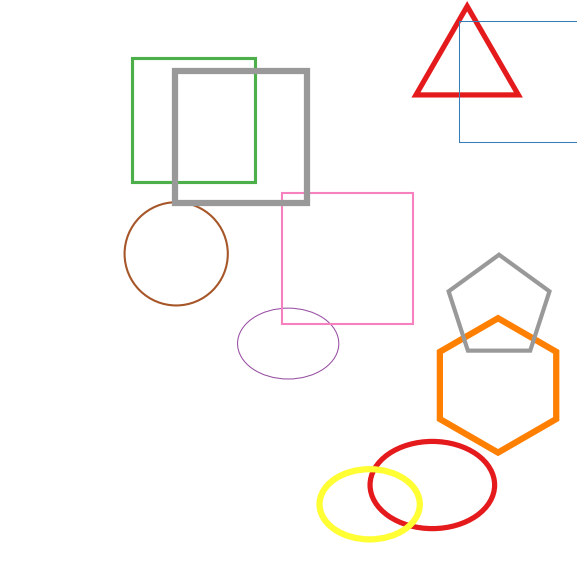[{"shape": "oval", "thickness": 2.5, "radius": 0.54, "center": [0.749, 0.159]}, {"shape": "triangle", "thickness": 2.5, "radius": 0.51, "center": [0.809, 0.886]}, {"shape": "square", "thickness": 0.5, "radius": 0.52, "center": [0.9, 0.858]}, {"shape": "square", "thickness": 1.5, "radius": 0.53, "center": [0.335, 0.791]}, {"shape": "oval", "thickness": 0.5, "radius": 0.44, "center": [0.499, 0.404]}, {"shape": "hexagon", "thickness": 3, "radius": 0.58, "center": [0.862, 0.332]}, {"shape": "oval", "thickness": 3, "radius": 0.43, "center": [0.64, 0.126]}, {"shape": "circle", "thickness": 1, "radius": 0.45, "center": [0.305, 0.56]}, {"shape": "square", "thickness": 1, "radius": 0.57, "center": [0.602, 0.552]}, {"shape": "pentagon", "thickness": 2, "radius": 0.46, "center": [0.864, 0.466]}, {"shape": "square", "thickness": 3, "radius": 0.57, "center": [0.417, 0.763]}]